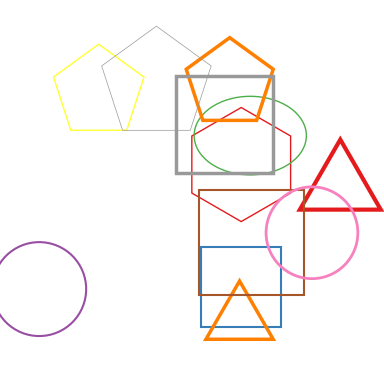[{"shape": "triangle", "thickness": 3, "radius": 0.61, "center": [0.884, 0.516]}, {"shape": "hexagon", "thickness": 1, "radius": 0.74, "center": [0.627, 0.573]}, {"shape": "square", "thickness": 1.5, "radius": 0.52, "center": [0.625, 0.255]}, {"shape": "oval", "thickness": 1, "radius": 0.73, "center": [0.65, 0.648]}, {"shape": "circle", "thickness": 1.5, "radius": 0.61, "center": [0.102, 0.249]}, {"shape": "triangle", "thickness": 2.5, "radius": 0.5, "center": [0.622, 0.169]}, {"shape": "pentagon", "thickness": 2.5, "radius": 0.59, "center": [0.597, 0.783]}, {"shape": "pentagon", "thickness": 1, "radius": 0.62, "center": [0.256, 0.762]}, {"shape": "square", "thickness": 1.5, "radius": 0.68, "center": [0.654, 0.37]}, {"shape": "circle", "thickness": 2, "radius": 0.6, "center": [0.81, 0.395]}, {"shape": "pentagon", "thickness": 0.5, "radius": 0.75, "center": [0.406, 0.783]}, {"shape": "square", "thickness": 2.5, "radius": 0.63, "center": [0.582, 0.677]}]